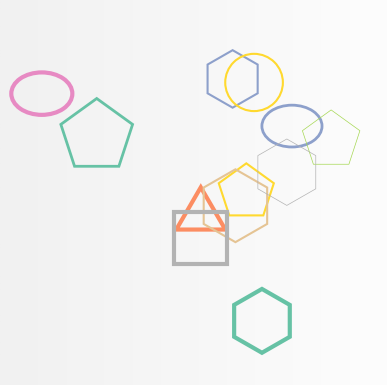[{"shape": "pentagon", "thickness": 2, "radius": 0.49, "center": [0.25, 0.647]}, {"shape": "hexagon", "thickness": 3, "radius": 0.41, "center": [0.676, 0.167]}, {"shape": "triangle", "thickness": 3, "radius": 0.37, "center": [0.518, 0.44]}, {"shape": "oval", "thickness": 2, "radius": 0.39, "center": [0.753, 0.673]}, {"shape": "hexagon", "thickness": 1.5, "radius": 0.37, "center": [0.6, 0.795]}, {"shape": "oval", "thickness": 3, "radius": 0.39, "center": [0.108, 0.757]}, {"shape": "pentagon", "thickness": 0.5, "radius": 0.39, "center": [0.855, 0.636]}, {"shape": "pentagon", "thickness": 1.5, "radius": 0.37, "center": [0.636, 0.501]}, {"shape": "circle", "thickness": 1.5, "radius": 0.37, "center": [0.656, 0.786]}, {"shape": "hexagon", "thickness": 1.5, "radius": 0.47, "center": [0.608, 0.466]}, {"shape": "square", "thickness": 3, "radius": 0.34, "center": [0.517, 0.382]}, {"shape": "hexagon", "thickness": 0.5, "radius": 0.43, "center": [0.74, 0.553]}]